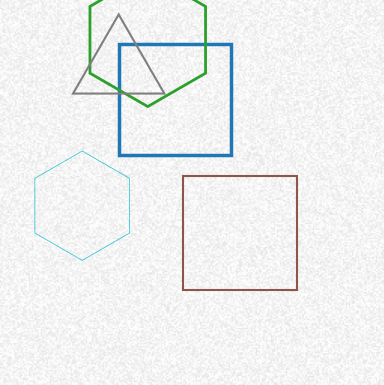[{"shape": "square", "thickness": 2.5, "radius": 0.73, "center": [0.455, 0.741]}, {"shape": "hexagon", "thickness": 2, "radius": 0.87, "center": [0.384, 0.897]}, {"shape": "square", "thickness": 1.5, "radius": 0.74, "center": [0.622, 0.395]}, {"shape": "triangle", "thickness": 1.5, "radius": 0.68, "center": [0.308, 0.825]}, {"shape": "hexagon", "thickness": 0.5, "radius": 0.71, "center": [0.214, 0.466]}]